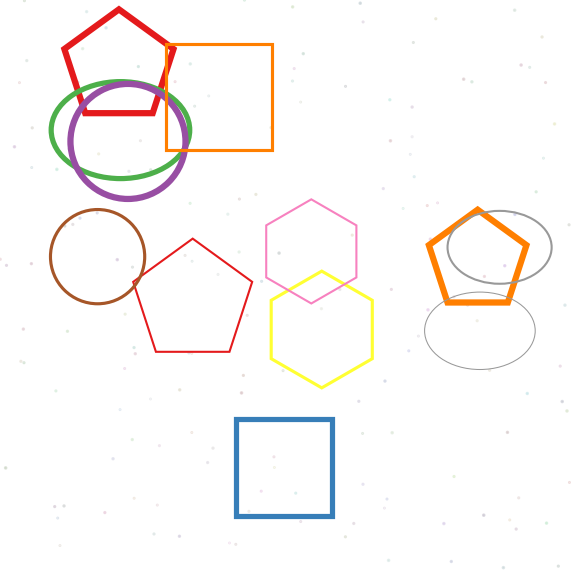[{"shape": "pentagon", "thickness": 3, "radius": 0.5, "center": [0.206, 0.884]}, {"shape": "pentagon", "thickness": 1, "radius": 0.54, "center": [0.334, 0.478]}, {"shape": "square", "thickness": 2.5, "radius": 0.42, "center": [0.492, 0.189]}, {"shape": "oval", "thickness": 2.5, "radius": 0.6, "center": [0.209, 0.774]}, {"shape": "circle", "thickness": 3, "radius": 0.5, "center": [0.222, 0.754]}, {"shape": "square", "thickness": 1.5, "radius": 0.46, "center": [0.379, 0.831]}, {"shape": "pentagon", "thickness": 3, "radius": 0.44, "center": [0.827, 0.547]}, {"shape": "hexagon", "thickness": 1.5, "radius": 0.51, "center": [0.557, 0.429]}, {"shape": "circle", "thickness": 1.5, "radius": 0.41, "center": [0.169, 0.555]}, {"shape": "hexagon", "thickness": 1, "radius": 0.45, "center": [0.539, 0.564]}, {"shape": "oval", "thickness": 0.5, "radius": 0.48, "center": [0.831, 0.426]}, {"shape": "oval", "thickness": 1, "radius": 0.45, "center": [0.865, 0.571]}]